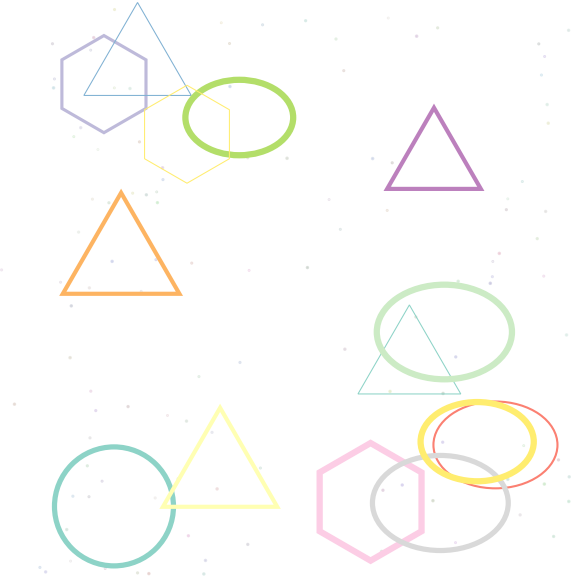[{"shape": "triangle", "thickness": 0.5, "radius": 0.51, "center": [0.709, 0.368]}, {"shape": "circle", "thickness": 2.5, "radius": 0.52, "center": [0.197, 0.122]}, {"shape": "triangle", "thickness": 2, "radius": 0.57, "center": [0.381, 0.179]}, {"shape": "hexagon", "thickness": 1.5, "radius": 0.42, "center": [0.18, 0.853]}, {"shape": "oval", "thickness": 1, "radius": 0.54, "center": [0.858, 0.229]}, {"shape": "triangle", "thickness": 0.5, "radius": 0.54, "center": [0.238, 0.888]}, {"shape": "triangle", "thickness": 2, "radius": 0.58, "center": [0.21, 0.549]}, {"shape": "oval", "thickness": 3, "radius": 0.47, "center": [0.414, 0.796]}, {"shape": "hexagon", "thickness": 3, "radius": 0.51, "center": [0.642, 0.13]}, {"shape": "oval", "thickness": 2.5, "radius": 0.59, "center": [0.763, 0.128]}, {"shape": "triangle", "thickness": 2, "radius": 0.47, "center": [0.751, 0.719]}, {"shape": "oval", "thickness": 3, "radius": 0.59, "center": [0.769, 0.424]}, {"shape": "oval", "thickness": 3, "radius": 0.49, "center": [0.826, 0.234]}, {"shape": "hexagon", "thickness": 0.5, "radius": 0.42, "center": [0.324, 0.767]}]